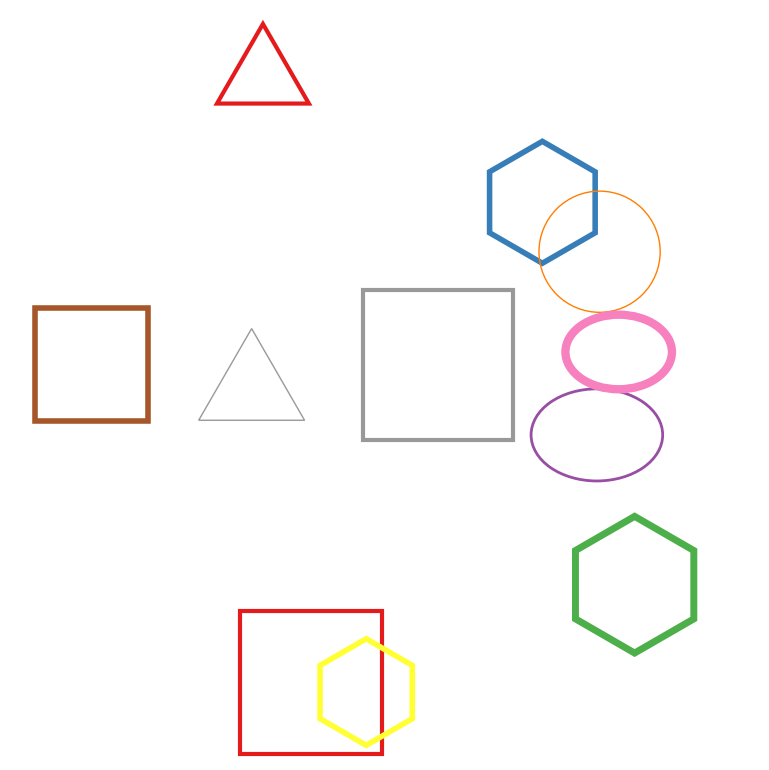[{"shape": "triangle", "thickness": 1.5, "radius": 0.34, "center": [0.341, 0.9]}, {"shape": "square", "thickness": 1.5, "radius": 0.46, "center": [0.404, 0.114]}, {"shape": "hexagon", "thickness": 2, "radius": 0.4, "center": [0.704, 0.737]}, {"shape": "hexagon", "thickness": 2.5, "radius": 0.44, "center": [0.824, 0.241]}, {"shape": "oval", "thickness": 1, "radius": 0.43, "center": [0.775, 0.435]}, {"shape": "circle", "thickness": 0.5, "radius": 0.39, "center": [0.779, 0.673]}, {"shape": "hexagon", "thickness": 2, "radius": 0.35, "center": [0.476, 0.101]}, {"shape": "square", "thickness": 2, "radius": 0.37, "center": [0.119, 0.527]}, {"shape": "oval", "thickness": 3, "radius": 0.35, "center": [0.803, 0.543]}, {"shape": "square", "thickness": 1.5, "radius": 0.48, "center": [0.569, 0.526]}, {"shape": "triangle", "thickness": 0.5, "radius": 0.4, "center": [0.327, 0.494]}]